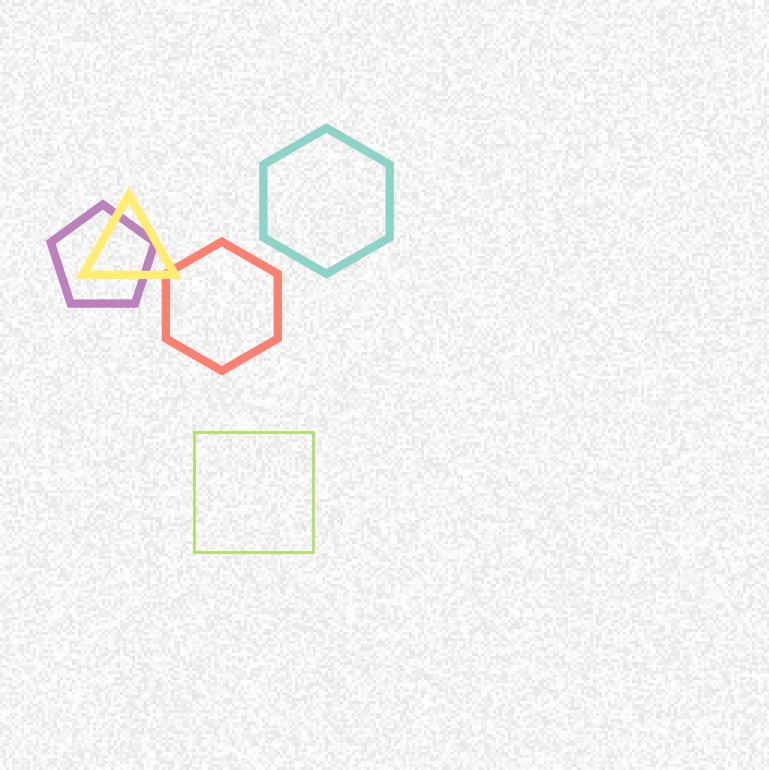[{"shape": "hexagon", "thickness": 3, "radius": 0.47, "center": [0.424, 0.739]}, {"shape": "hexagon", "thickness": 3, "radius": 0.42, "center": [0.288, 0.602]}, {"shape": "square", "thickness": 1, "radius": 0.39, "center": [0.329, 0.361]}, {"shape": "pentagon", "thickness": 3, "radius": 0.36, "center": [0.134, 0.663]}, {"shape": "triangle", "thickness": 3, "radius": 0.35, "center": [0.167, 0.678]}]